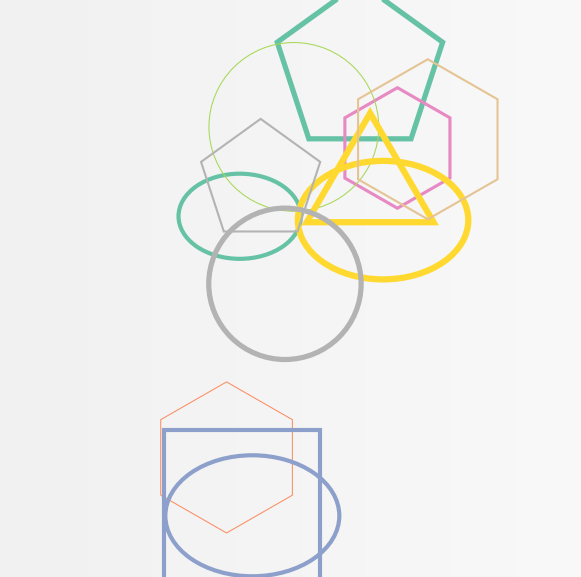[{"shape": "pentagon", "thickness": 2.5, "radius": 0.75, "center": [0.619, 0.88]}, {"shape": "oval", "thickness": 2, "radius": 0.53, "center": [0.412, 0.625]}, {"shape": "hexagon", "thickness": 0.5, "radius": 0.65, "center": [0.39, 0.207]}, {"shape": "oval", "thickness": 2, "radius": 0.75, "center": [0.434, 0.106]}, {"shape": "square", "thickness": 2, "radius": 0.67, "center": [0.416, 0.12]}, {"shape": "hexagon", "thickness": 1.5, "radius": 0.52, "center": [0.684, 0.743]}, {"shape": "circle", "thickness": 0.5, "radius": 0.73, "center": [0.506, 0.779]}, {"shape": "oval", "thickness": 3, "radius": 0.73, "center": [0.659, 0.618]}, {"shape": "triangle", "thickness": 3, "radius": 0.63, "center": [0.637, 0.677]}, {"shape": "hexagon", "thickness": 1, "radius": 0.69, "center": [0.736, 0.758]}, {"shape": "circle", "thickness": 2.5, "radius": 0.66, "center": [0.49, 0.508]}, {"shape": "pentagon", "thickness": 1, "radius": 0.54, "center": [0.448, 0.685]}]